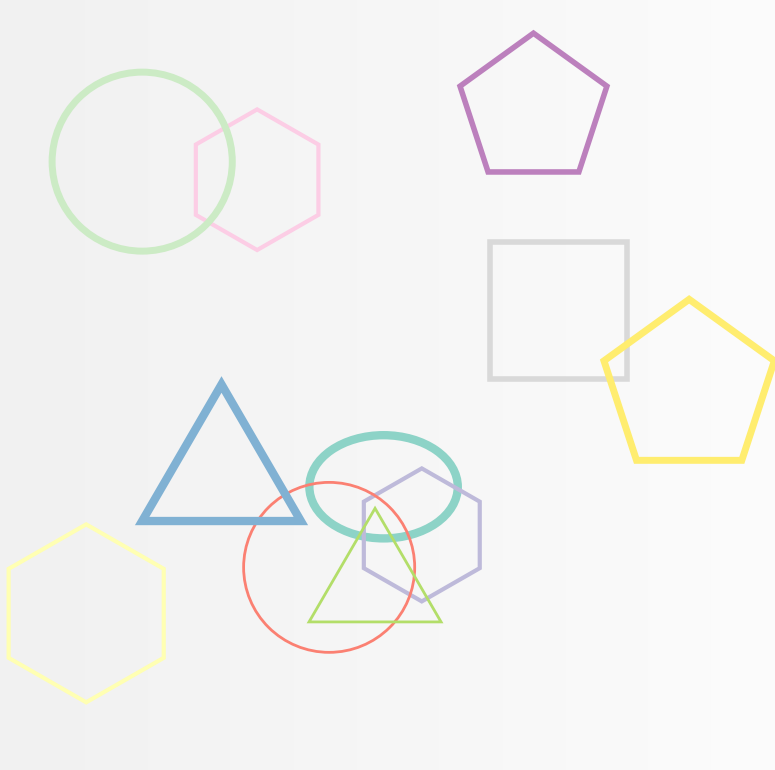[{"shape": "oval", "thickness": 3, "radius": 0.48, "center": [0.495, 0.368]}, {"shape": "hexagon", "thickness": 1.5, "radius": 0.58, "center": [0.111, 0.203]}, {"shape": "hexagon", "thickness": 1.5, "radius": 0.43, "center": [0.544, 0.305]}, {"shape": "circle", "thickness": 1, "radius": 0.55, "center": [0.425, 0.263]}, {"shape": "triangle", "thickness": 3, "radius": 0.59, "center": [0.286, 0.382]}, {"shape": "triangle", "thickness": 1, "radius": 0.49, "center": [0.484, 0.241]}, {"shape": "hexagon", "thickness": 1.5, "radius": 0.46, "center": [0.332, 0.767]}, {"shape": "square", "thickness": 2, "radius": 0.44, "center": [0.721, 0.597]}, {"shape": "pentagon", "thickness": 2, "radius": 0.5, "center": [0.688, 0.857]}, {"shape": "circle", "thickness": 2.5, "radius": 0.58, "center": [0.183, 0.79]}, {"shape": "pentagon", "thickness": 2.5, "radius": 0.58, "center": [0.889, 0.496]}]